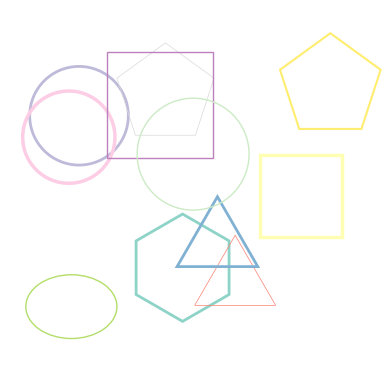[{"shape": "hexagon", "thickness": 2, "radius": 0.7, "center": [0.474, 0.305]}, {"shape": "square", "thickness": 2.5, "radius": 0.53, "center": [0.781, 0.491]}, {"shape": "circle", "thickness": 2, "radius": 0.64, "center": [0.205, 0.699]}, {"shape": "triangle", "thickness": 0.5, "radius": 0.61, "center": [0.611, 0.268]}, {"shape": "triangle", "thickness": 2, "radius": 0.61, "center": [0.565, 0.368]}, {"shape": "oval", "thickness": 1, "radius": 0.59, "center": [0.185, 0.204]}, {"shape": "circle", "thickness": 2.5, "radius": 0.6, "center": [0.179, 0.644]}, {"shape": "pentagon", "thickness": 0.5, "radius": 0.66, "center": [0.43, 0.756]}, {"shape": "square", "thickness": 1, "radius": 0.69, "center": [0.416, 0.728]}, {"shape": "circle", "thickness": 1, "radius": 0.73, "center": [0.502, 0.6]}, {"shape": "pentagon", "thickness": 1.5, "radius": 0.69, "center": [0.858, 0.776]}]